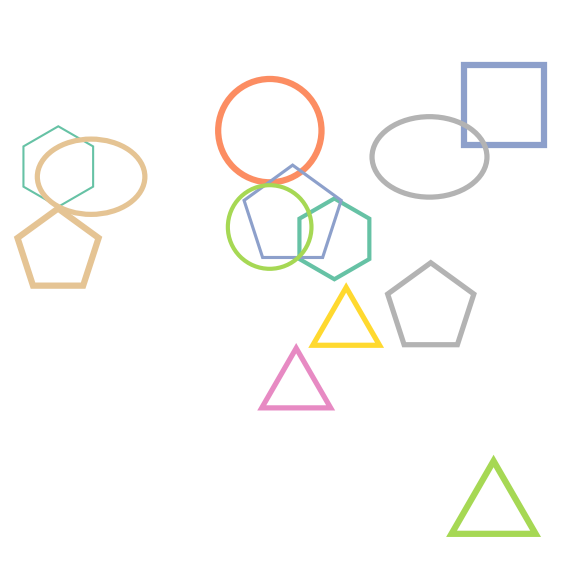[{"shape": "hexagon", "thickness": 1, "radius": 0.35, "center": [0.101, 0.711]}, {"shape": "hexagon", "thickness": 2, "radius": 0.35, "center": [0.579, 0.586]}, {"shape": "circle", "thickness": 3, "radius": 0.45, "center": [0.467, 0.773]}, {"shape": "square", "thickness": 3, "radius": 0.35, "center": [0.872, 0.817]}, {"shape": "pentagon", "thickness": 1.5, "radius": 0.44, "center": [0.507, 0.625]}, {"shape": "triangle", "thickness": 2.5, "radius": 0.34, "center": [0.513, 0.327]}, {"shape": "triangle", "thickness": 3, "radius": 0.42, "center": [0.855, 0.117]}, {"shape": "circle", "thickness": 2, "radius": 0.36, "center": [0.467, 0.606]}, {"shape": "triangle", "thickness": 2.5, "radius": 0.33, "center": [0.599, 0.435]}, {"shape": "oval", "thickness": 2.5, "radius": 0.47, "center": [0.158, 0.693]}, {"shape": "pentagon", "thickness": 3, "radius": 0.37, "center": [0.101, 0.564]}, {"shape": "oval", "thickness": 2.5, "radius": 0.5, "center": [0.744, 0.727]}, {"shape": "pentagon", "thickness": 2.5, "radius": 0.39, "center": [0.746, 0.466]}]